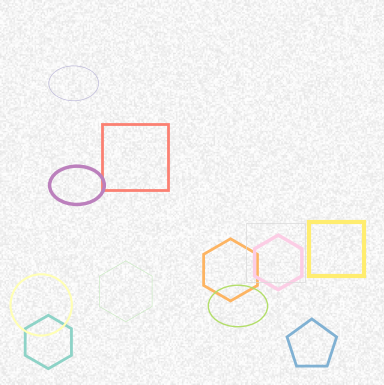[{"shape": "hexagon", "thickness": 2, "radius": 0.35, "center": [0.126, 0.112]}, {"shape": "circle", "thickness": 1.5, "radius": 0.4, "center": [0.107, 0.208]}, {"shape": "oval", "thickness": 0.5, "radius": 0.32, "center": [0.191, 0.784]}, {"shape": "square", "thickness": 2, "radius": 0.43, "center": [0.35, 0.593]}, {"shape": "pentagon", "thickness": 2, "radius": 0.34, "center": [0.81, 0.104]}, {"shape": "hexagon", "thickness": 2, "radius": 0.4, "center": [0.599, 0.299]}, {"shape": "oval", "thickness": 1, "radius": 0.39, "center": [0.618, 0.205]}, {"shape": "hexagon", "thickness": 2.5, "radius": 0.35, "center": [0.723, 0.318]}, {"shape": "square", "thickness": 0.5, "radius": 0.38, "center": [0.716, 0.345]}, {"shape": "oval", "thickness": 2.5, "radius": 0.36, "center": [0.2, 0.519]}, {"shape": "hexagon", "thickness": 0.5, "radius": 0.39, "center": [0.327, 0.243]}, {"shape": "square", "thickness": 3, "radius": 0.35, "center": [0.874, 0.354]}]